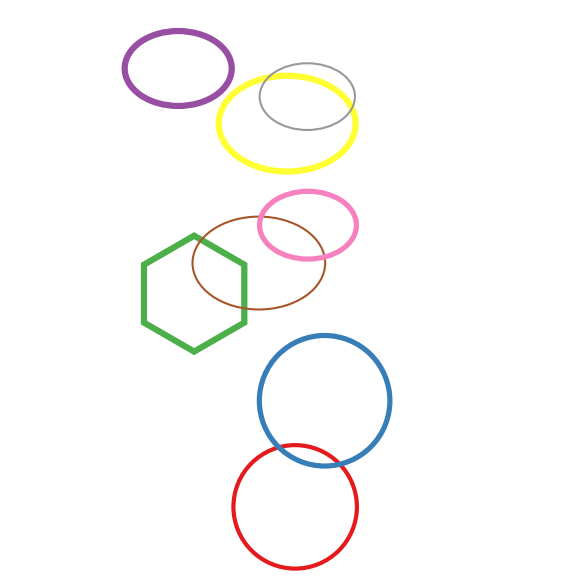[{"shape": "circle", "thickness": 2, "radius": 0.53, "center": [0.511, 0.121]}, {"shape": "circle", "thickness": 2.5, "radius": 0.57, "center": [0.562, 0.305]}, {"shape": "hexagon", "thickness": 3, "radius": 0.5, "center": [0.336, 0.491]}, {"shape": "oval", "thickness": 3, "radius": 0.46, "center": [0.309, 0.881]}, {"shape": "oval", "thickness": 3, "radius": 0.59, "center": [0.497, 0.785]}, {"shape": "oval", "thickness": 1, "radius": 0.57, "center": [0.448, 0.544]}, {"shape": "oval", "thickness": 2.5, "radius": 0.42, "center": [0.533, 0.609]}, {"shape": "oval", "thickness": 1, "radius": 0.41, "center": [0.532, 0.832]}]